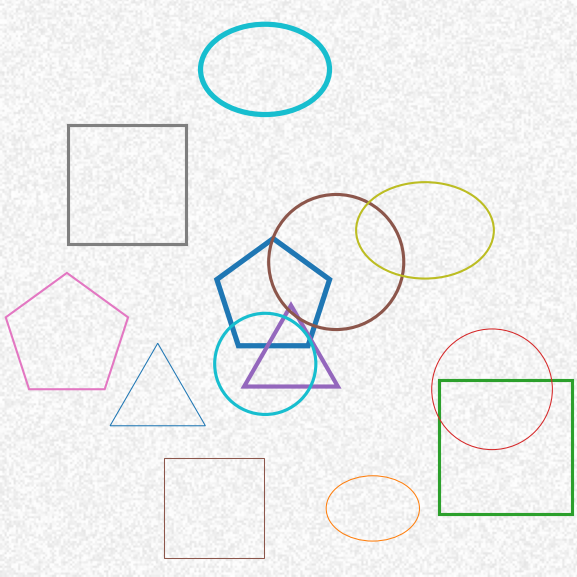[{"shape": "triangle", "thickness": 0.5, "radius": 0.48, "center": [0.273, 0.31]}, {"shape": "pentagon", "thickness": 2.5, "radius": 0.51, "center": [0.473, 0.483]}, {"shape": "oval", "thickness": 0.5, "radius": 0.4, "center": [0.646, 0.119]}, {"shape": "square", "thickness": 1.5, "radius": 0.58, "center": [0.875, 0.226]}, {"shape": "circle", "thickness": 0.5, "radius": 0.52, "center": [0.852, 0.325]}, {"shape": "triangle", "thickness": 2, "radius": 0.47, "center": [0.504, 0.377]}, {"shape": "square", "thickness": 0.5, "radius": 0.43, "center": [0.37, 0.119]}, {"shape": "circle", "thickness": 1.5, "radius": 0.58, "center": [0.582, 0.545]}, {"shape": "pentagon", "thickness": 1, "radius": 0.56, "center": [0.116, 0.415]}, {"shape": "square", "thickness": 1.5, "radius": 0.51, "center": [0.22, 0.68]}, {"shape": "oval", "thickness": 1, "radius": 0.6, "center": [0.736, 0.6]}, {"shape": "circle", "thickness": 1.5, "radius": 0.44, "center": [0.459, 0.369]}, {"shape": "oval", "thickness": 2.5, "radius": 0.56, "center": [0.459, 0.879]}]